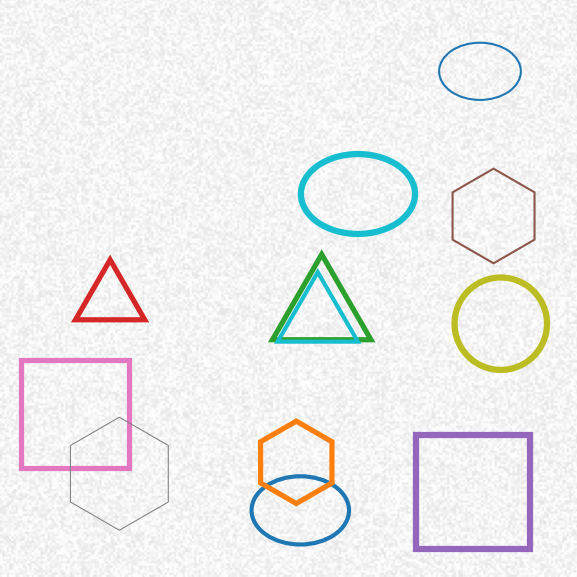[{"shape": "oval", "thickness": 2, "radius": 0.42, "center": [0.52, 0.115]}, {"shape": "oval", "thickness": 1, "radius": 0.35, "center": [0.831, 0.876]}, {"shape": "hexagon", "thickness": 2.5, "radius": 0.36, "center": [0.513, 0.199]}, {"shape": "triangle", "thickness": 2.5, "radius": 0.49, "center": [0.557, 0.46]}, {"shape": "triangle", "thickness": 2.5, "radius": 0.35, "center": [0.191, 0.48]}, {"shape": "square", "thickness": 3, "radius": 0.49, "center": [0.819, 0.148]}, {"shape": "hexagon", "thickness": 1, "radius": 0.41, "center": [0.855, 0.625]}, {"shape": "square", "thickness": 2.5, "radius": 0.47, "center": [0.13, 0.282]}, {"shape": "hexagon", "thickness": 0.5, "radius": 0.49, "center": [0.207, 0.179]}, {"shape": "circle", "thickness": 3, "radius": 0.4, "center": [0.867, 0.439]}, {"shape": "triangle", "thickness": 2, "radius": 0.4, "center": [0.55, 0.448]}, {"shape": "oval", "thickness": 3, "radius": 0.49, "center": [0.62, 0.663]}]